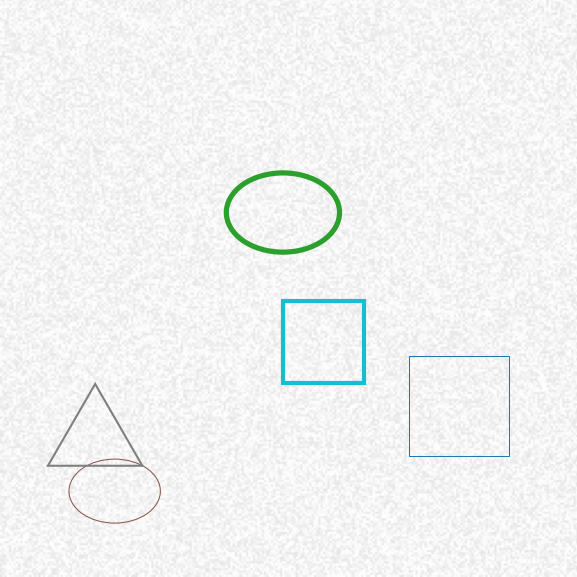[{"shape": "square", "thickness": 0.5, "radius": 0.43, "center": [0.795, 0.296]}, {"shape": "oval", "thickness": 2.5, "radius": 0.49, "center": [0.49, 0.631]}, {"shape": "oval", "thickness": 0.5, "radius": 0.4, "center": [0.199, 0.149]}, {"shape": "triangle", "thickness": 1, "radius": 0.47, "center": [0.165, 0.24]}, {"shape": "square", "thickness": 2, "radius": 0.35, "center": [0.56, 0.407]}]